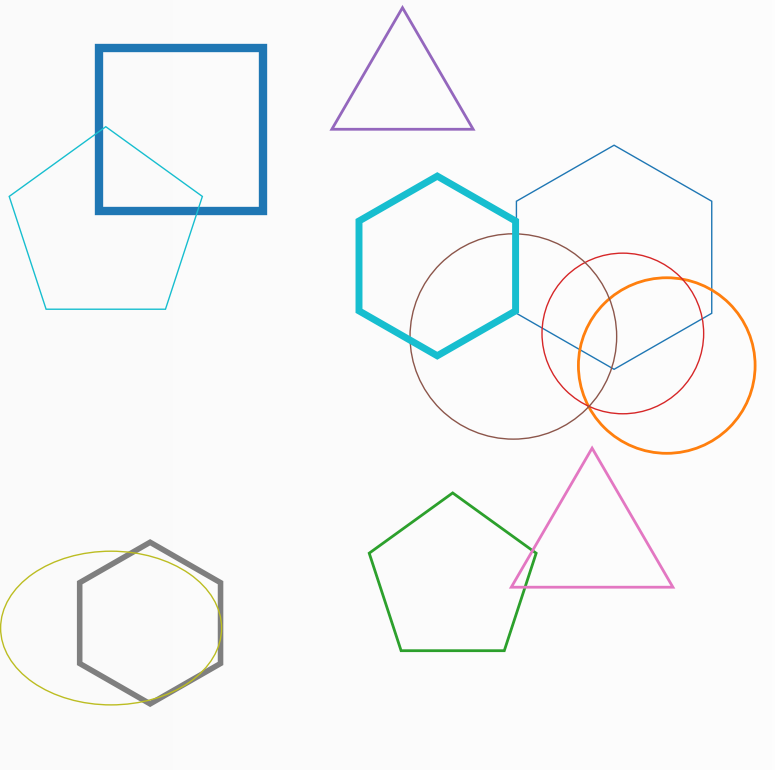[{"shape": "square", "thickness": 3, "radius": 0.53, "center": [0.234, 0.832]}, {"shape": "hexagon", "thickness": 0.5, "radius": 0.73, "center": [0.792, 0.666]}, {"shape": "circle", "thickness": 1, "radius": 0.57, "center": [0.86, 0.525]}, {"shape": "pentagon", "thickness": 1, "radius": 0.57, "center": [0.584, 0.247]}, {"shape": "circle", "thickness": 0.5, "radius": 0.52, "center": [0.804, 0.567]}, {"shape": "triangle", "thickness": 1, "radius": 0.53, "center": [0.519, 0.885]}, {"shape": "circle", "thickness": 0.5, "radius": 0.67, "center": [0.662, 0.563]}, {"shape": "triangle", "thickness": 1, "radius": 0.6, "center": [0.764, 0.298]}, {"shape": "hexagon", "thickness": 2, "radius": 0.52, "center": [0.194, 0.191]}, {"shape": "oval", "thickness": 0.5, "radius": 0.71, "center": [0.143, 0.184]}, {"shape": "hexagon", "thickness": 2.5, "radius": 0.58, "center": [0.564, 0.655]}, {"shape": "pentagon", "thickness": 0.5, "radius": 0.66, "center": [0.136, 0.704]}]